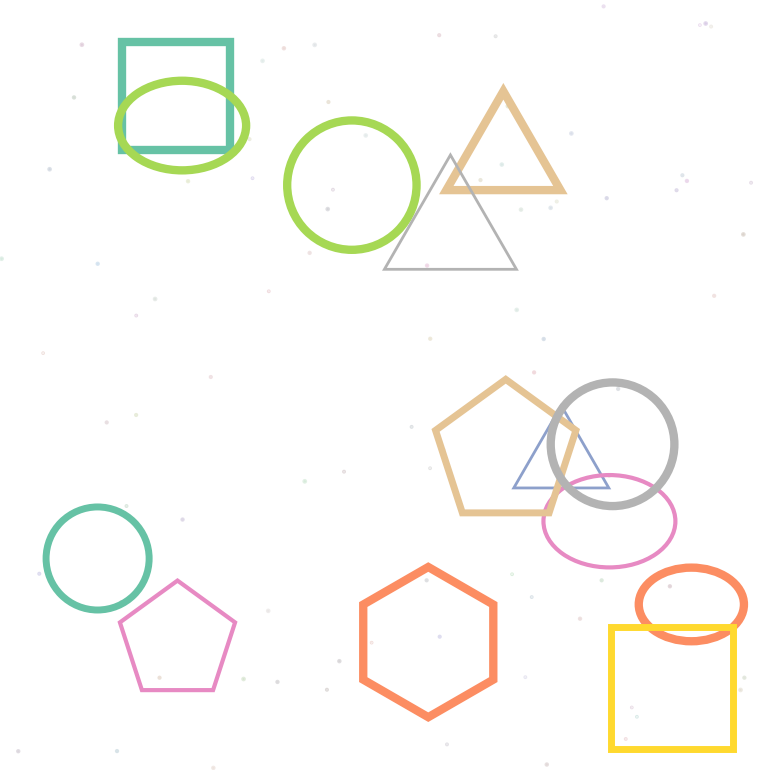[{"shape": "square", "thickness": 3, "radius": 0.35, "center": [0.228, 0.875]}, {"shape": "circle", "thickness": 2.5, "radius": 0.33, "center": [0.127, 0.275]}, {"shape": "oval", "thickness": 3, "radius": 0.34, "center": [0.898, 0.215]}, {"shape": "hexagon", "thickness": 3, "radius": 0.49, "center": [0.556, 0.166]}, {"shape": "triangle", "thickness": 1, "radius": 0.36, "center": [0.729, 0.402]}, {"shape": "pentagon", "thickness": 1.5, "radius": 0.39, "center": [0.231, 0.167]}, {"shape": "oval", "thickness": 1.5, "radius": 0.43, "center": [0.791, 0.323]}, {"shape": "circle", "thickness": 3, "radius": 0.42, "center": [0.457, 0.76]}, {"shape": "oval", "thickness": 3, "radius": 0.42, "center": [0.237, 0.837]}, {"shape": "square", "thickness": 2.5, "radius": 0.4, "center": [0.873, 0.106]}, {"shape": "triangle", "thickness": 3, "radius": 0.43, "center": [0.654, 0.796]}, {"shape": "pentagon", "thickness": 2.5, "radius": 0.48, "center": [0.657, 0.411]}, {"shape": "triangle", "thickness": 1, "radius": 0.49, "center": [0.585, 0.7]}, {"shape": "circle", "thickness": 3, "radius": 0.4, "center": [0.796, 0.423]}]